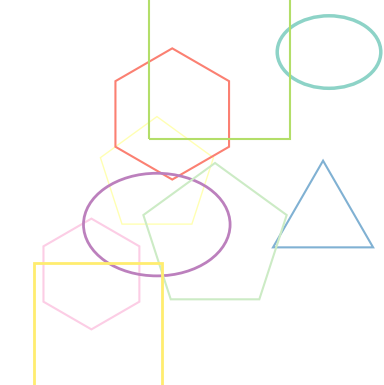[{"shape": "oval", "thickness": 2.5, "radius": 0.67, "center": [0.855, 0.865]}, {"shape": "pentagon", "thickness": 1, "radius": 0.77, "center": [0.408, 0.543]}, {"shape": "hexagon", "thickness": 1.5, "radius": 0.85, "center": [0.447, 0.704]}, {"shape": "triangle", "thickness": 1.5, "radius": 0.75, "center": [0.839, 0.433]}, {"shape": "square", "thickness": 1.5, "radius": 0.92, "center": [0.569, 0.823]}, {"shape": "hexagon", "thickness": 1.5, "radius": 0.72, "center": [0.237, 0.288]}, {"shape": "oval", "thickness": 2, "radius": 0.95, "center": [0.407, 0.417]}, {"shape": "pentagon", "thickness": 1.5, "radius": 0.98, "center": [0.559, 0.381]}, {"shape": "square", "thickness": 2, "radius": 0.84, "center": [0.254, 0.15]}]